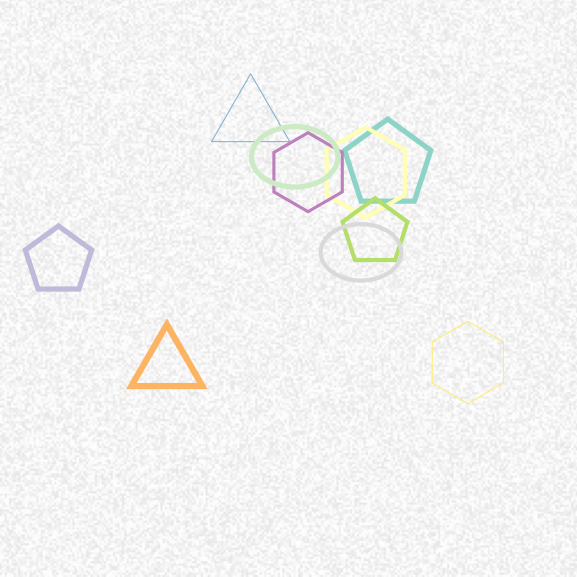[{"shape": "pentagon", "thickness": 2.5, "radius": 0.39, "center": [0.671, 0.714]}, {"shape": "hexagon", "thickness": 2, "radius": 0.39, "center": [0.633, 0.701]}, {"shape": "pentagon", "thickness": 2.5, "radius": 0.3, "center": [0.101, 0.548]}, {"shape": "triangle", "thickness": 0.5, "radius": 0.39, "center": [0.434, 0.793]}, {"shape": "triangle", "thickness": 3, "radius": 0.36, "center": [0.289, 0.366]}, {"shape": "pentagon", "thickness": 2, "radius": 0.3, "center": [0.649, 0.597]}, {"shape": "oval", "thickness": 2, "radius": 0.35, "center": [0.625, 0.562]}, {"shape": "hexagon", "thickness": 1.5, "radius": 0.34, "center": [0.533, 0.701]}, {"shape": "oval", "thickness": 2.5, "radius": 0.37, "center": [0.51, 0.728]}, {"shape": "hexagon", "thickness": 0.5, "radius": 0.36, "center": [0.81, 0.371]}]